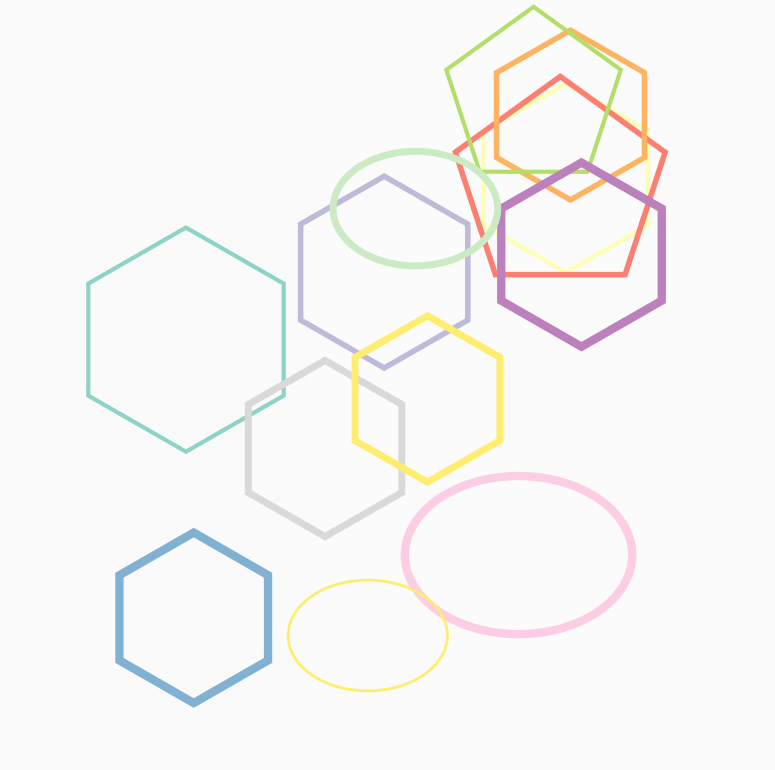[{"shape": "hexagon", "thickness": 1.5, "radius": 0.73, "center": [0.24, 0.559]}, {"shape": "hexagon", "thickness": 1.5, "radius": 0.61, "center": [0.73, 0.769]}, {"shape": "hexagon", "thickness": 2, "radius": 0.62, "center": [0.496, 0.647]}, {"shape": "pentagon", "thickness": 2, "radius": 0.71, "center": [0.723, 0.758]}, {"shape": "hexagon", "thickness": 3, "radius": 0.55, "center": [0.25, 0.198]}, {"shape": "hexagon", "thickness": 2, "radius": 0.55, "center": [0.736, 0.851]}, {"shape": "pentagon", "thickness": 1.5, "radius": 0.59, "center": [0.688, 0.873]}, {"shape": "oval", "thickness": 3, "radius": 0.73, "center": [0.669, 0.279]}, {"shape": "hexagon", "thickness": 2.5, "radius": 0.57, "center": [0.419, 0.418]}, {"shape": "hexagon", "thickness": 3, "radius": 0.6, "center": [0.75, 0.669]}, {"shape": "oval", "thickness": 2.5, "radius": 0.53, "center": [0.536, 0.729]}, {"shape": "oval", "thickness": 1, "radius": 0.51, "center": [0.475, 0.175]}, {"shape": "hexagon", "thickness": 2.5, "radius": 0.54, "center": [0.552, 0.482]}]